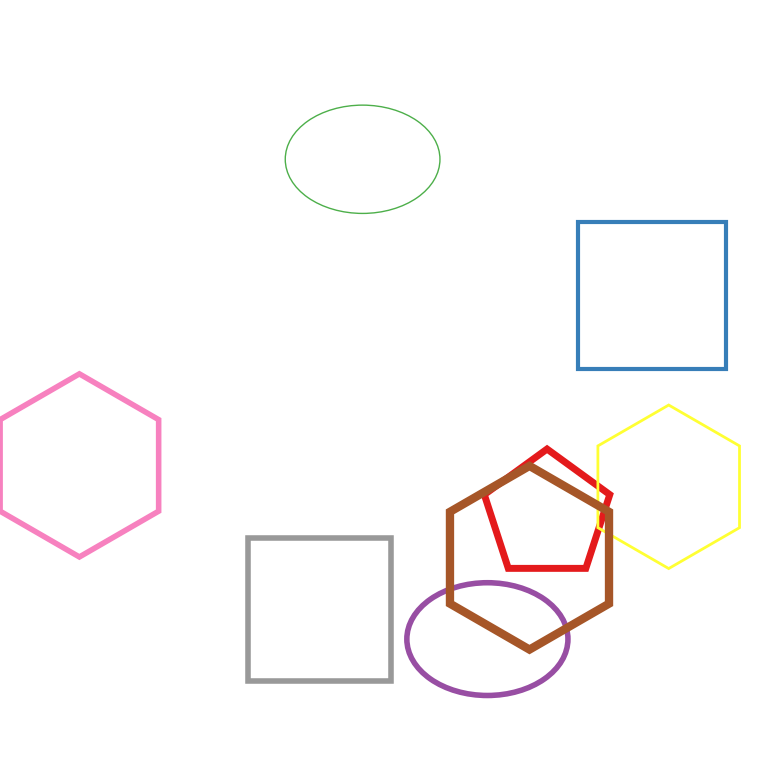[{"shape": "pentagon", "thickness": 2.5, "radius": 0.43, "center": [0.71, 0.331]}, {"shape": "square", "thickness": 1.5, "radius": 0.48, "center": [0.847, 0.616]}, {"shape": "oval", "thickness": 0.5, "radius": 0.5, "center": [0.471, 0.793]}, {"shape": "oval", "thickness": 2, "radius": 0.52, "center": [0.633, 0.17]}, {"shape": "hexagon", "thickness": 1, "radius": 0.53, "center": [0.868, 0.368]}, {"shape": "hexagon", "thickness": 3, "radius": 0.6, "center": [0.688, 0.276]}, {"shape": "hexagon", "thickness": 2, "radius": 0.59, "center": [0.103, 0.396]}, {"shape": "square", "thickness": 2, "radius": 0.46, "center": [0.415, 0.208]}]